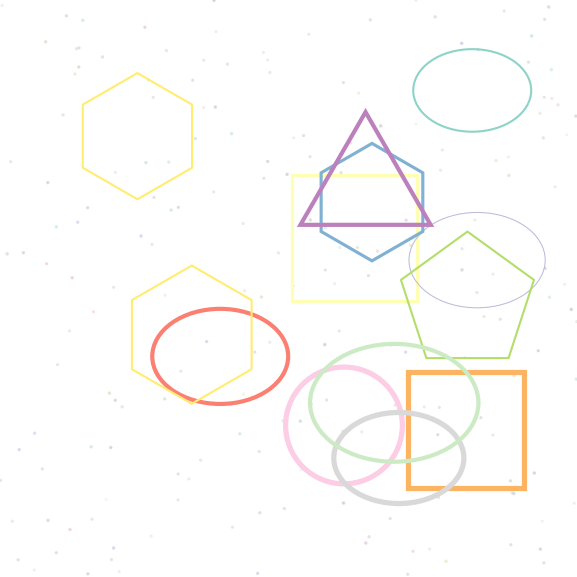[{"shape": "oval", "thickness": 1, "radius": 0.51, "center": [0.818, 0.843]}, {"shape": "square", "thickness": 1.5, "radius": 0.54, "center": [0.614, 0.587]}, {"shape": "oval", "thickness": 0.5, "radius": 0.59, "center": [0.826, 0.549]}, {"shape": "oval", "thickness": 2, "radius": 0.59, "center": [0.381, 0.382]}, {"shape": "hexagon", "thickness": 1.5, "radius": 0.51, "center": [0.644, 0.649]}, {"shape": "square", "thickness": 2.5, "radius": 0.5, "center": [0.807, 0.255]}, {"shape": "pentagon", "thickness": 1, "radius": 0.61, "center": [0.809, 0.477]}, {"shape": "circle", "thickness": 2.5, "radius": 0.51, "center": [0.596, 0.262]}, {"shape": "oval", "thickness": 2.5, "radius": 0.56, "center": [0.691, 0.206]}, {"shape": "triangle", "thickness": 2, "radius": 0.65, "center": [0.633, 0.675]}, {"shape": "oval", "thickness": 2, "radius": 0.73, "center": [0.683, 0.302]}, {"shape": "hexagon", "thickness": 1, "radius": 0.55, "center": [0.238, 0.763]}, {"shape": "hexagon", "thickness": 1, "radius": 0.6, "center": [0.332, 0.42]}]